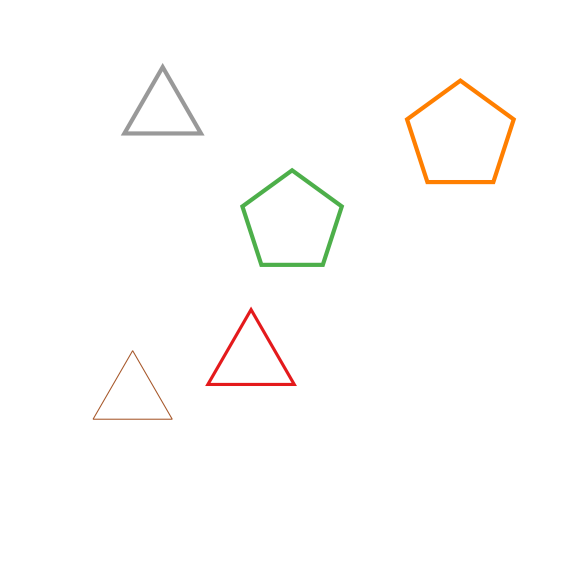[{"shape": "triangle", "thickness": 1.5, "radius": 0.43, "center": [0.435, 0.377]}, {"shape": "pentagon", "thickness": 2, "radius": 0.45, "center": [0.506, 0.614]}, {"shape": "pentagon", "thickness": 2, "radius": 0.49, "center": [0.797, 0.762]}, {"shape": "triangle", "thickness": 0.5, "radius": 0.4, "center": [0.23, 0.313]}, {"shape": "triangle", "thickness": 2, "radius": 0.38, "center": [0.282, 0.806]}]